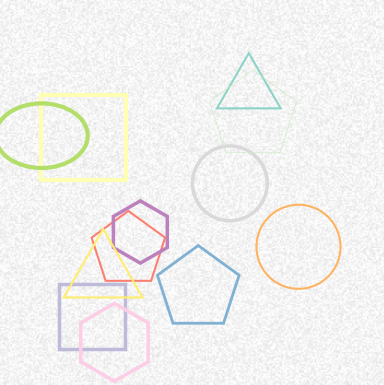[{"shape": "triangle", "thickness": 1.5, "radius": 0.48, "center": [0.646, 0.766]}, {"shape": "square", "thickness": 3, "radius": 0.55, "center": [0.218, 0.643]}, {"shape": "square", "thickness": 2.5, "radius": 0.43, "center": [0.24, 0.178]}, {"shape": "pentagon", "thickness": 1.5, "radius": 0.5, "center": [0.333, 0.352]}, {"shape": "pentagon", "thickness": 2, "radius": 0.56, "center": [0.515, 0.251]}, {"shape": "circle", "thickness": 1.5, "radius": 0.55, "center": [0.775, 0.359]}, {"shape": "oval", "thickness": 3, "radius": 0.6, "center": [0.108, 0.648]}, {"shape": "hexagon", "thickness": 2.5, "radius": 0.51, "center": [0.297, 0.111]}, {"shape": "circle", "thickness": 2.5, "radius": 0.49, "center": [0.597, 0.524]}, {"shape": "hexagon", "thickness": 2.5, "radius": 0.4, "center": [0.364, 0.397]}, {"shape": "pentagon", "thickness": 0.5, "radius": 0.59, "center": [0.657, 0.699]}, {"shape": "triangle", "thickness": 1.5, "radius": 0.59, "center": [0.268, 0.287]}]